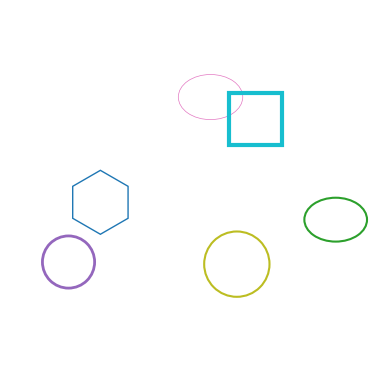[{"shape": "hexagon", "thickness": 1, "radius": 0.42, "center": [0.261, 0.475]}, {"shape": "oval", "thickness": 1.5, "radius": 0.41, "center": [0.872, 0.429]}, {"shape": "circle", "thickness": 2, "radius": 0.34, "center": [0.178, 0.319]}, {"shape": "oval", "thickness": 0.5, "radius": 0.42, "center": [0.547, 0.748]}, {"shape": "circle", "thickness": 1.5, "radius": 0.42, "center": [0.615, 0.314]}, {"shape": "square", "thickness": 3, "radius": 0.34, "center": [0.664, 0.691]}]